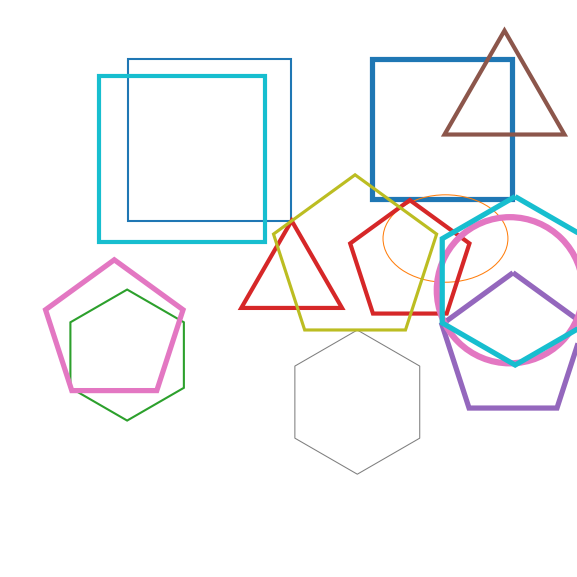[{"shape": "square", "thickness": 2.5, "radius": 0.61, "center": [0.765, 0.776]}, {"shape": "square", "thickness": 1, "radius": 0.7, "center": [0.363, 0.756]}, {"shape": "oval", "thickness": 0.5, "radius": 0.54, "center": [0.771, 0.586]}, {"shape": "hexagon", "thickness": 1, "radius": 0.57, "center": [0.22, 0.384]}, {"shape": "pentagon", "thickness": 2, "radius": 0.54, "center": [0.71, 0.544]}, {"shape": "triangle", "thickness": 2, "radius": 0.5, "center": [0.505, 0.516]}, {"shape": "pentagon", "thickness": 2.5, "radius": 0.65, "center": [0.888, 0.397]}, {"shape": "triangle", "thickness": 2, "radius": 0.6, "center": [0.874, 0.826]}, {"shape": "pentagon", "thickness": 2.5, "radius": 0.63, "center": [0.198, 0.424]}, {"shape": "circle", "thickness": 3, "radius": 0.63, "center": [0.883, 0.497]}, {"shape": "hexagon", "thickness": 0.5, "radius": 0.62, "center": [0.619, 0.303]}, {"shape": "pentagon", "thickness": 1.5, "radius": 0.74, "center": [0.615, 0.548]}, {"shape": "square", "thickness": 2, "radius": 0.72, "center": [0.315, 0.724]}, {"shape": "hexagon", "thickness": 2.5, "radius": 0.73, "center": [0.892, 0.513]}]